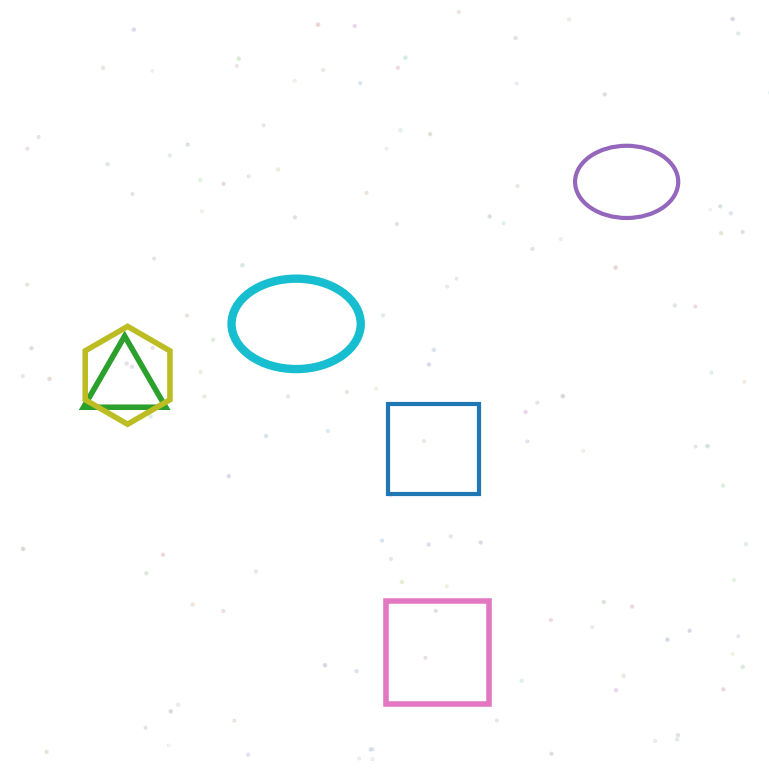[{"shape": "square", "thickness": 1.5, "radius": 0.3, "center": [0.564, 0.417]}, {"shape": "triangle", "thickness": 2, "radius": 0.31, "center": [0.162, 0.502]}, {"shape": "oval", "thickness": 1.5, "radius": 0.33, "center": [0.814, 0.764]}, {"shape": "square", "thickness": 2, "radius": 0.33, "center": [0.568, 0.153]}, {"shape": "hexagon", "thickness": 2, "radius": 0.32, "center": [0.166, 0.513]}, {"shape": "oval", "thickness": 3, "radius": 0.42, "center": [0.385, 0.579]}]